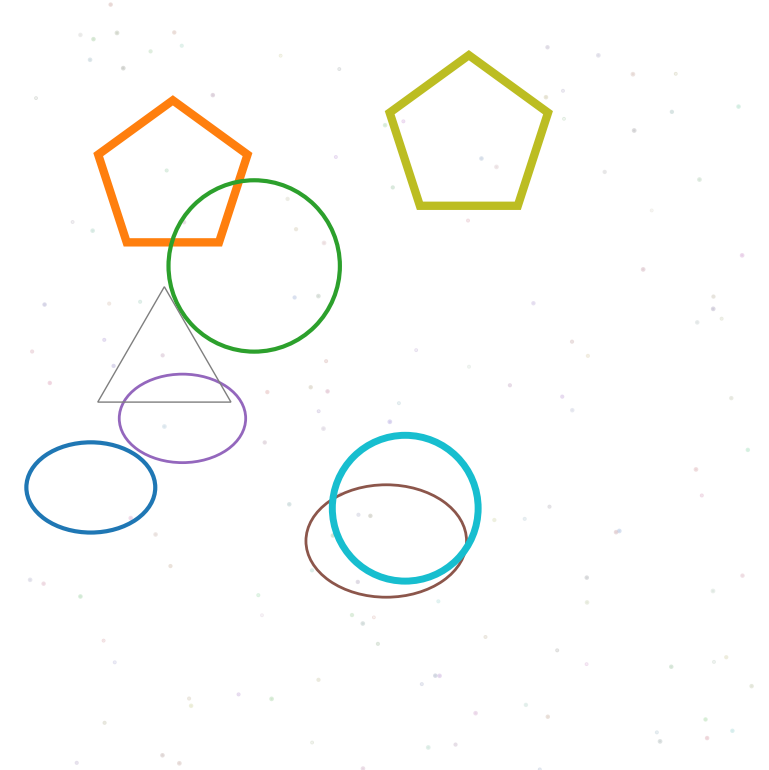[{"shape": "oval", "thickness": 1.5, "radius": 0.42, "center": [0.118, 0.367]}, {"shape": "pentagon", "thickness": 3, "radius": 0.51, "center": [0.224, 0.768]}, {"shape": "circle", "thickness": 1.5, "radius": 0.56, "center": [0.33, 0.655]}, {"shape": "oval", "thickness": 1, "radius": 0.41, "center": [0.237, 0.457]}, {"shape": "oval", "thickness": 1, "radius": 0.52, "center": [0.502, 0.297]}, {"shape": "triangle", "thickness": 0.5, "radius": 0.5, "center": [0.213, 0.528]}, {"shape": "pentagon", "thickness": 3, "radius": 0.54, "center": [0.609, 0.82]}, {"shape": "circle", "thickness": 2.5, "radius": 0.47, "center": [0.526, 0.34]}]